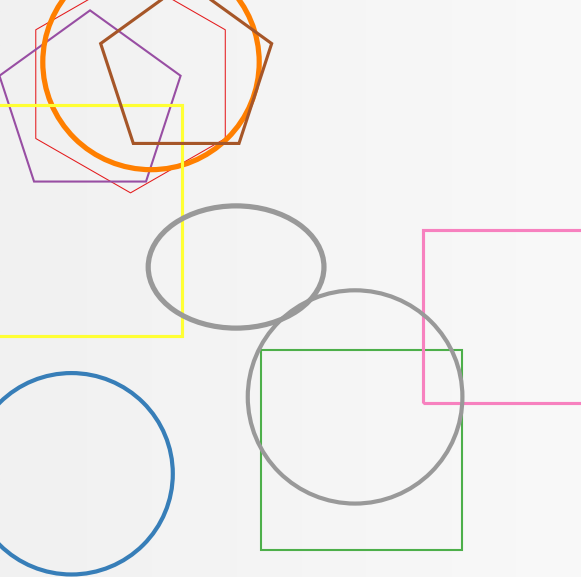[{"shape": "hexagon", "thickness": 0.5, "radius": 0.94, "center": [0.225, 0.853]}, {"shape": "circle", "thickness": 2, "radius": 0.87, "center": [0.123, 0.179]}, {"shape": "square", "thickness": 1, "radius": 0.87, "center": [0.622, 0.22]}, {"shape": "pentagon", "thickness": 1, "radius": 0.82, "center": [0.155, 0.817]}, {"shape": "circle", "thickness": 2.5, "radius": 0.93, "center": [0.26, 0.891]}, {"shape": "square", "thickness": 1.5, "radius": 1.0, "center": [0.114, 0.617]}, {"shape": "pentagon", "thickness": 1.5, "radius": 0.77, "center": [0.32, 0.876]}, {"shape": "square", "thickness": 1.5, "radius": 0.75, "center": [0.877, 0.451]}, {"shape": "circle", "thickness": 2, "radius": 0.92, "center": [0.611, 0.312]}, {"shape": "oval", "thickness": 2.5, "radius": 0.76, "center": [0.406, 0.537]}]